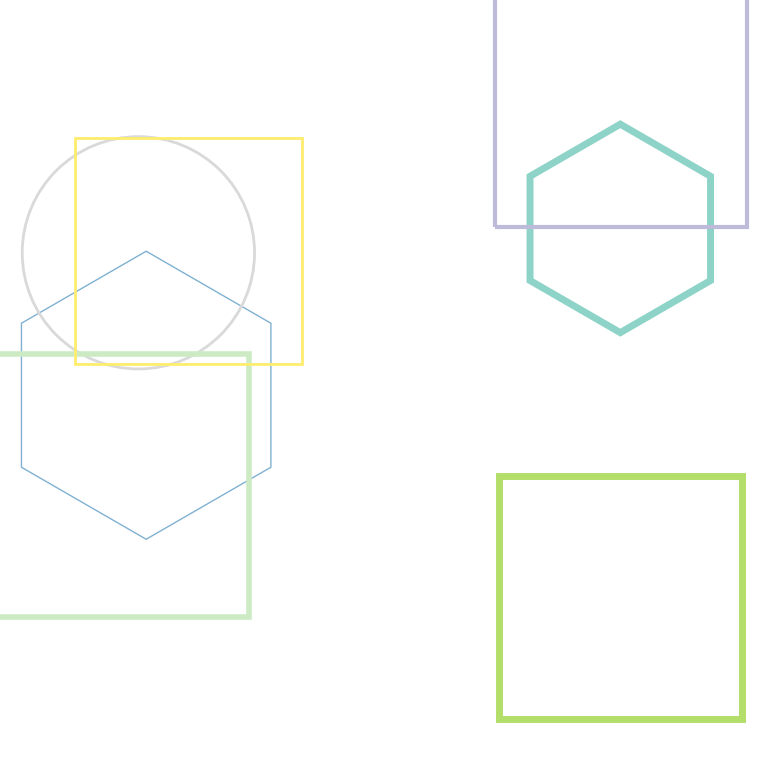[{"shape": "hexagon", "thickness": 2.5, "radius": 0.68, "center": [0.806, 0.703]}, {"shape": "square", "thickness": 1.5, "radius": 0.82, "center": [0.806, 0.868]}, {"shape": "hexagon", "thickness": 0.5, "radius": 0.94, "center": [0.19, 0.487]}, {"shape": "square", "thickness": 2.5, "radius": 0.79, "center": [0.806, 0.224]}, {"shape": "circle", "thickness": 1, "radius": 0.75, "center": [0.18, 0.672]}, {"shape": "square", "thickness": 2, "radius": 0.85, "center": [0.153, 0.369]}, {"shape": "square", "thickness": 1, "radius": 0.74, "center": [0.245, 0.674]}]